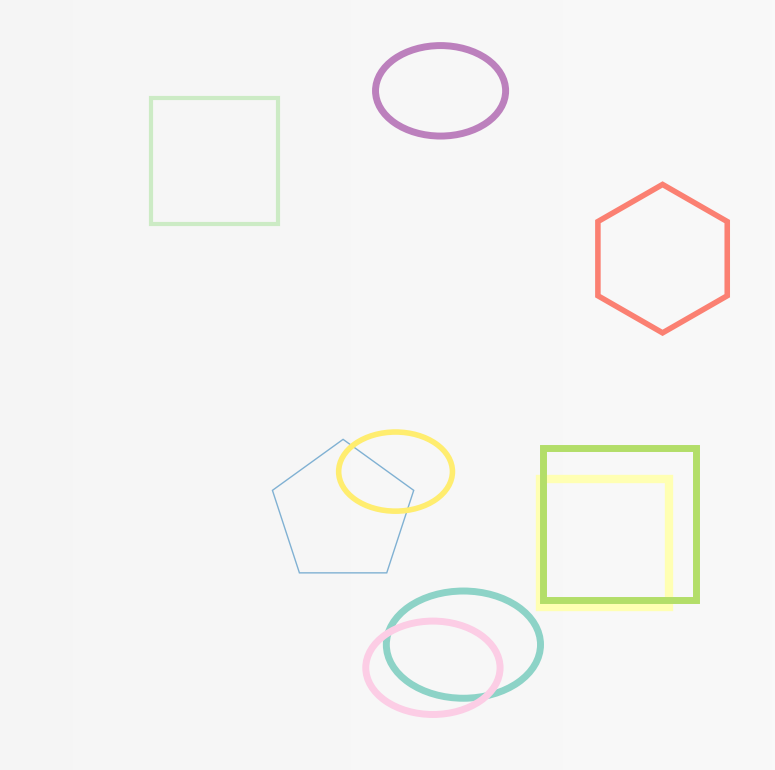[{"shape": "oval", "thickness": 2.5, "radius": 0.5, "center": [0.598, 0.163]}, {"shape": "square", "thickness": 3, "radius": 0.41, "center": [0.78, 0.295]}, {"shape": "hexagon", "thickness": 2, "radius": 0.48, "center": [0.855, 0.664]}, {"shape": "pentagon", "thickness": 0.5, "radius": 0.48, "center": [0.443, 0.334]}, {"shape": "square", "thickness": 2.5, "radius": 0.49, "center": [0.8, 0.319]}, {"shape": "oval", "thickness": 2.5, "radius": 0.43, "center": [0.559, 0.133]}, {"shape": "oval", "thickness": 2.5, "radius": 0.42, "center": [0.568, 0.882]}, {"shape": "square", "thickness": 1.5, "radius": 0.41, "center": [0.277, 0.791]}, {"shape": "oval", "thickness": 2, "radius": 0.37, "center": [0.51, 0.388]}]